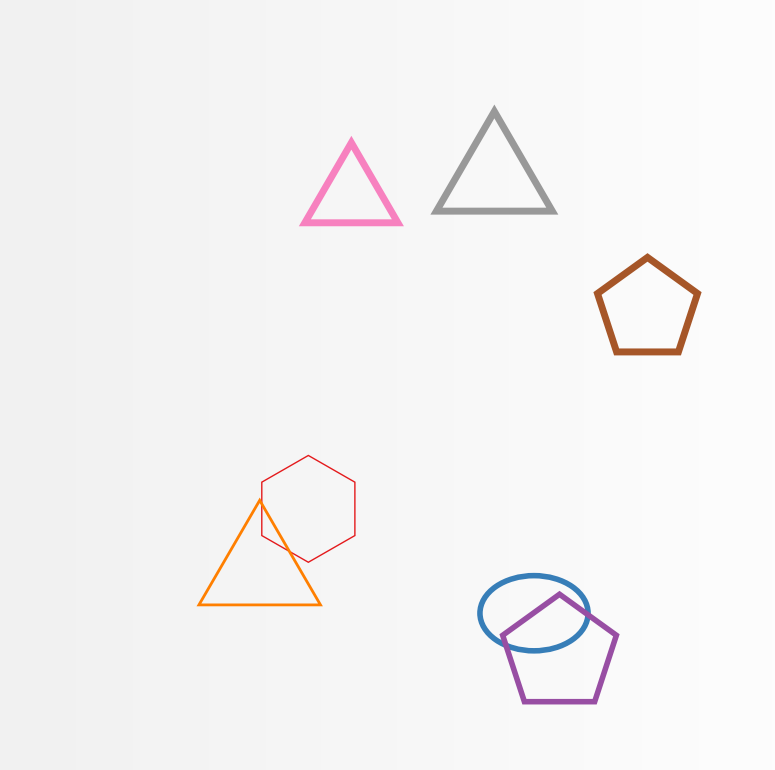[{"shape": "hexagon", "thickness": 0.5, "radius": 0.35, "center": [0.398, 0.339]}, {"shape": "oval", "thickness": 2, "radius": 0.35, "center": [0.689, 0.204]}, {"shape": "pentagon", "thickness": 2, "radius": 0.39, "center": [0.722, 0.151]}, {"shape": "triangle", "thickness": 1, "radius": 0.45, "center": [0.335, 0.26]}, {"shape": "pentagon", "thickness": 2.5, "radius": 0.34, "center": [0.836, 0.598]}, {"shape": "triangle", "thickness": 2.5, "radius": 0.35, "center": [0.453, 0.745]}, {"shape": "triangle", "thickness": 2.5, "radius": 0.43, "center": [0.638, 0.769]}]